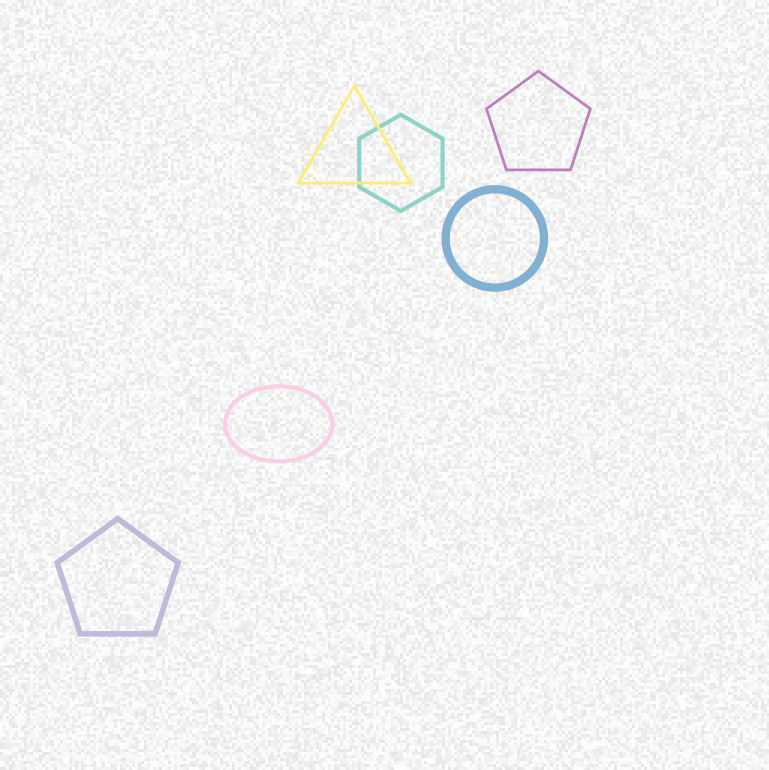[{"shape": "hexagon", "thickness": 1.5, "radius": 0.31, "center": [0.521, 0.789]}, {"shape": "pentagon", "thickness": 2, "radius": 0.41, "center": [0.153, 0.244]}, {"shape": "circle", "thickness": 3, "radius": 0.32, "center": [0.643, 0.69]}, {"shape": "oval", "thickness": 1.5, "radius": 0.35, "center": [0.362, 0.45]}, {"shape": "pentagon", "thickness": 1, "radius": 0.35, "center": [0.699, 0.837]}, {"shape": "triangle", "thickness": 1, "radius": 0.42, "center": [0.46, 0.804]}]